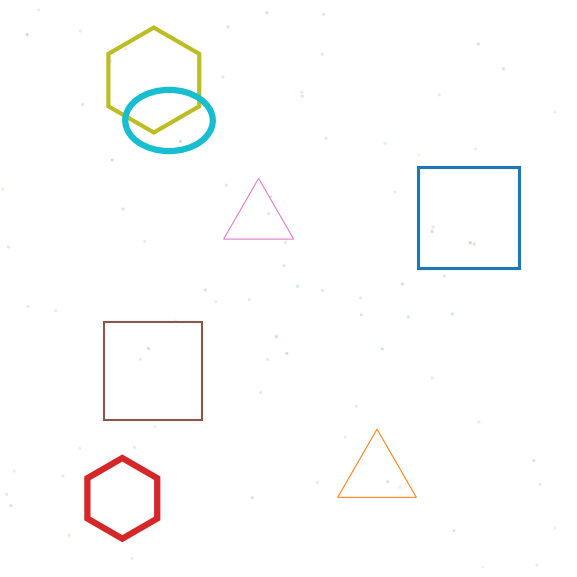[{"shape": "square", "thickness": 1.5, "radius": 0.44, "center": [0.811, 0.623]}, {"shape": "triangle", "thickness": 0.5, "radius": 0.39, "center": [0.653, 0.177]}, {"shape": "hexagon", "thickness": 3, "radius": 0.35, "center": [0.212, 0.136]}, {"shape": "square", "thickness": 1, "radius": 0.42, "center": [0.265, 0.357]}, {"shape": "triangle", "thickness": 0.5, "radius": 0.35, "center": [0.448, 0.62]}, {"shape": "hexagon", "thickness": 2, "radius": 0.45, "center": [0.266, 0.861]}, {"shape": "oval", "thickness": 3, "radius": 0.38, "center": [0.293, 0.79]}]